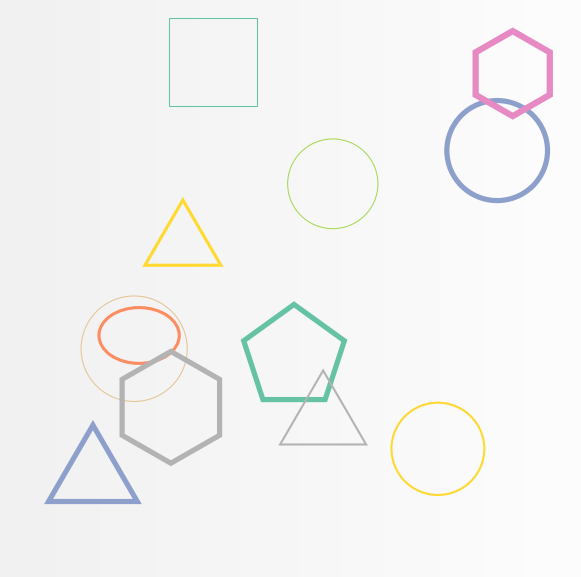[{"shape": "pentagon", "thickness": 2.5, "radius": 0.46, "center": [0.506, 0.381]}, {"shape": "square", "thickness": 0.5, "radius": 0.38, "center": [0.367, 0.892]}, {"shape": "oval", "thickness": 1.5, "radius": 0.35, "center": [0.239, 0.418]}, {"shape": "circle", "thickness": 2.5, "radius": 0.43, "center": [0.855, 0.738]}, {"shape": "triangle", "thickness": 2.5, "radius": 0.44, "center": [0.16, 0.175]}, {"shape": "hexagon", "thickness": 3, "radius": 0.37, "center": [0.882, 0.872]}, {"shape": "circle", "thickness": 0.5, "radius": 0.39, "center": [0.573, 0.681]}, {"shape": "circle", "thickness": 1, "radius": 0.4, "center": [0.753, 0.222]}, {"shape": "triangle", "thickness": 1.5, "radius": 0.38, "center": [0.315, 0.578]}, {"shape": "circle", "thickness": 0.5, "radius": 0.46, "center": [0.231, 0.395]}, {"shape": "triangle", "thickness": 1, "radius": 0.43, "center": [0.556, 0.272]}, {"shape": "hexagon", "thickness": 2.5, "radius": 0.48, "center": [0.294, 0.294]}]